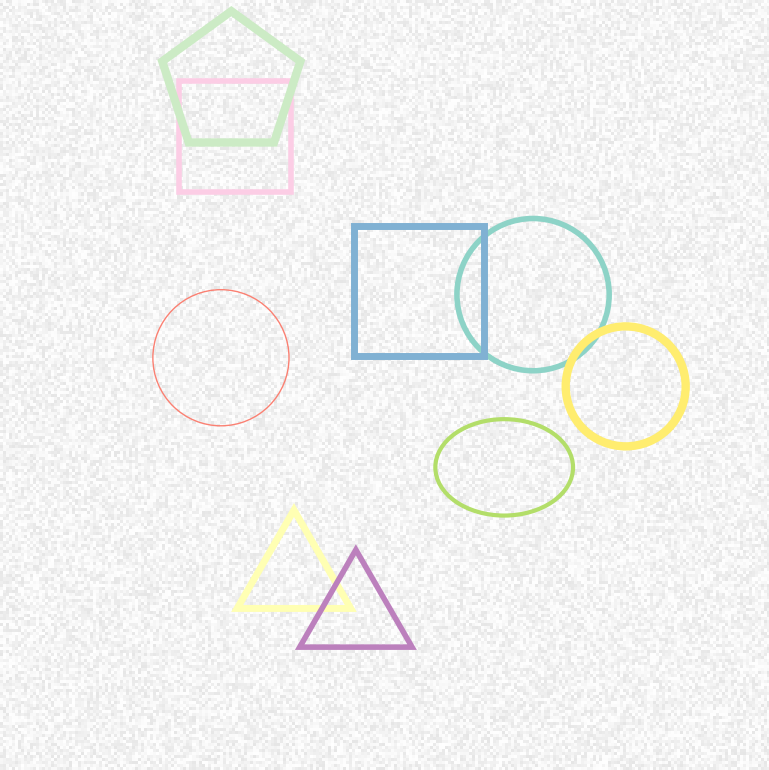[{"shape": "circle", "thickness": 2, "radius": 0.49, "center": [0.692, 0.617]}, {"shape": "triangle", "thickness": 2.5, "radius": 0.43, "center": [0.382, 0.252]}, {"shape": "circle", "thickness": 0.5, "radius": 0.44, "center": [0.287, 0.535]}, {"shape": "square", "thickness": 2.5, "radius": 0.42, "center": [0.544, 0.622]}, {"shape": "oval", "thickness": 1.5, "radius": 0.45, "center": [0.655, 0.393]}, {"shape": "square", "thickness": 2, "radius": 0.36, "center": [0.305, 0.823]}, {"shape": "triangle", "thickness": 2, "radius": 0.42, "center": [0.462, 0.202]}, {"shape": "pentagon", "thickness": 3, "radius": 0.47, "center": [0.3, 0.891]}, {"shape": "circle", "thickness": 3, "radius": 0.39, "center": [0.813, 0.498]}]